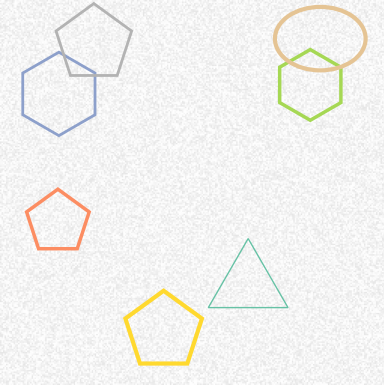[{"shape": "triangle", "thickness": 1, "radius": 0.6, "center": [0.645, 0.261]}, {"shape": "pentagon", "thickness": 2.5, "radius": 0.43, "center": [0.15, 0.423]}, {"shape": "hexagon", "thickness": 2, "radius": 0.54, "center": [0.153, 0.756]}, {"shape": "hexagon", "thickness": 2.5, "radius": 0.46, "center": [0.806, 0.779]}, {"shape": "pentagon", "thickness": 3, "radius": 0.52, "center": [0.425, 0.14]}, {"shape": "oval", "thickness": 3, "radius": 0.59, "center": [0.832, 0.9]}, {"shape": "pentagon", "thickness": 2, "radius": 0.52, "center": [0.244, 0.888]}]